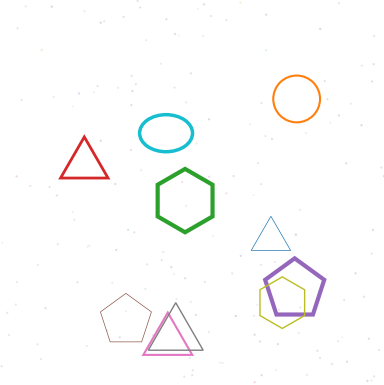[{"shape": "triangle", "thickness": 0.5, "radius": 0.3, "center": [0.704, 0.379]}, {"shape": "circle", "thickness": 1.5, "radius": 0.3, "center": [0.771, 0.743]}, {"shape": "hexagon", "thickness": 3, "radius": 0.41, "center": [0.481, 0.479]}, {"shape": "triangle", "thickness": 2, "radius": 0.36, "center": [0.219, 0.573]}, {"shape": "pentagon", "thickness": 3, "radius": 0.4, "center": [0.765, 0.248]}, {"shape": "pentagon", "thickness": 0.5, "radius": 0.35, "center": [0.327, 0.168]}, {"shape": "triangle", "thickness": 1.5, "radius": 0.37, "center": [0.436, 0.115]}, {"shape": "triangle", "thickness": 1, "radius": 0.41, "center": [0.456, 0.131]}, {"shape": "hexagon", "thickness": 1, "radius": 0.33, "center": [0.733, 0.214]}, {"shape": "oval", "thickness": 2.5, "radius": 0.34, "center": [0.431, 0.654]}]